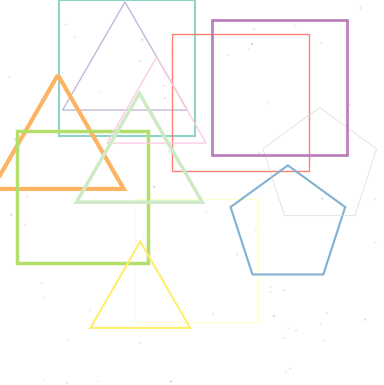[{"shape": "square", "thickness": 1.5, "radius": 0.88, "center": [0.331, 0.822]}, {"shape": "square", "thickness": 0.5, "radius": 0.8, "center": [0.51, 0.324]}, {"shape": "triangle", "thickness": 1, "radius": 0.94, "center": [0.325, 0.808]}, {"shape": "square", "thickness": 1, "radius": 0.89, "center": [0.625, 0.734]}, {"shape": "pentagon", "thickness": 1.5, "radius": 0.78, "center": [0.748, 0.414]}, {"shape": "triangle", "thickness": 3, "radius": 0.99, "center": [0.15, 0.608]}, {"shape": "square", "thickness": 2.5, "radius": 0.86, "center": [0.214, 0.489]}, {"shape": "triangle", "thickness": 1, "radius": 0.74, "center": [0.407, 0.703]}, {"shape": "pentagon", "thickness": 0.5, "radius": 0.78, "center": [0.83, 0.565]}, {"shape": "square", "thickness": 2, "radius": 0.87, "center": [0.726, 0.773]}, {"shape": "triangle", "thickness": 2.5, "radius": 0.94, "center": [0.362, 0.569]}, {"shape": "triangle", "thickness": 1.5, "radius": 0.75, "center": [0.364, 0.223]}]